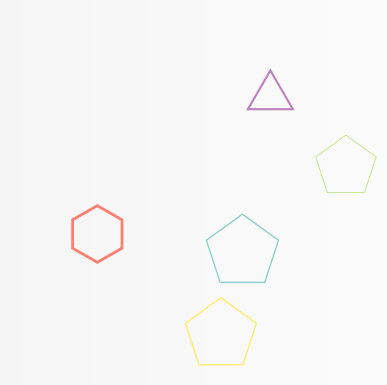[{"shape": "pentagon", "thickness": 1, "radius": 0.49, "center": [0.626, 0.346]}, {"shape": "hexagon", "thickness": 2, "radius": 0.37, "center": [0.251, 0.392]}, {"shape": "pentagon", "thickness": 0.5, "radius": 0.41, "center": [0.893, 0.567]}, {"shape": "triangle", "thickness": 1.5, "radius": 0.34, "center": [0.698, 0.75]}, {"shape": "pentagon", "thickness": 1, "radius": 0.48, "center": [0.57, 0.13]}]